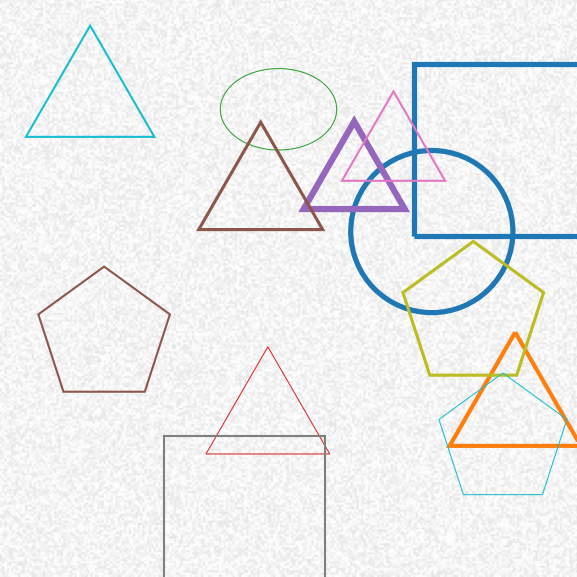[{"shape": "square", "thickness": 2.5, "radius": 0.74, "center": [0.865, 0.739]}, {"shape": "circle", "thickness": 2.5, "radius": 0.7, "center": [0.748, 0.598]}, {"shape": "triangle", "thickness": 2, "radius": 0.66, "center": [0.892, 0.293]}, {"shape": "oval", "thickness": 0.5, "radius": 0.5, "center": [0.482, 0.81]}, {"shape": "triangle", "thickness": 0.5, "radius": 0.62, "center": [0.464, 0.275]}, {"shape": "triangle", "thickness": 3, "radius": 0.51, "center": [0.613, 0.688]}, {"shape": "pentagon", "thickness": 1, "radius": 0.6, "center": [0.18, 0.418]}, {"shape": "triangle", "thickness": 1.5, "radius": 0.62, "center": [0.451, 0.664]}, {"shape": "triangle", "thickness": 1, "radius": 0.52, "center": [0.681, 0.738]}, {"shape": "square", "thickness": 1, "radius": 0.7, "center": [0.423, 0.104]}, {"shape": "pentagon", "thickness": 1.5, "radius": 0.64, "center": [0.82, 0.453]}, {"shape": "triangle", "thickness": 1, "radius": 0.64, "center": [0.156, 0.826]}, {"shape": "pentagon", "thickness": 0.5, "radius": 0.58, "center": [0.871, 0.237]}]